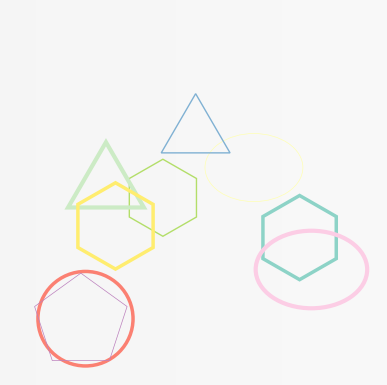[{"shape": "hexagon", "thickness": 2.5, "radius": 0.55, "center": [0.773, 0.383]}, {"shape": "oval", "thickness": 0.5, "radius": 0.63, "center": [0.655, 0.565]}, {"shape": "circle", "thickness": 2.5, "radius": 0.61, "center": [0.221, 0.172]}, {"shape": "triangle", "thickness": 1, "radius": 0.51, "center": [0.505, 0.654]}, {"shape": "hexagon", "thickness": 1, "radius": 0.5, "center": [0.42, 0.486]}, {"shape": "oval", "thickness": 3, "radius": 0.72, "center": [0.804, 0.3]}, {"shape": "pentagon", "thickness": 0.5, "radius": 0.63, "center": [0.209, 0.165]}, {"shape": "triangle", "thickness": 3, "radius": 0.56, "center": [0.273, 0.518]}, {"shape": "hexagon", "thickness": 2.5, "radius": 0.56, "center": [0.298, 0.413]}]